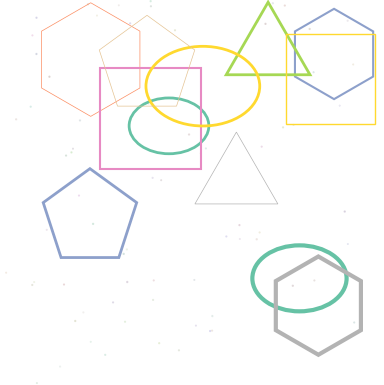[{"shape": "oval", "thickness": 3, "radius": 0.61, "center": [0.778, 0.277]}, {"shape": "oval", "thickness": 2, "radius": 0.52, "center": [0.439, 0.673]}, {"shape": "hexagon", "thickness": 0.5, "radius": 0.74, "center": [0.236, 0.845]}, {"shape": "hexagon", "thickness": 1.5, "radius": 0.59, "center": [0.868, 0.86]}, {"shape": "pentagon", "thickness": 2, "radius": 0.64, "center": [0.234, 0.434]}, {"shape": "square", "thickness": 1.5, "radius": 0.65, "center": [0.39, 0.692]}, {"shape": "triangle", "thickness": 2, "radius": 0.63, "center": [0.696, 0.869]}, {"shape": "square", "thickness": 1, "radius": 0.58, "center": [0.858, 0.795]}, {"shape": "oval", "thickness": 2, "radius": 0.74, "center": [0.527, 0.776]}, {"shape": "pentagon", "thickness": 0.5, "radius": 0.65, "center": [0.382, 0.83]}, {"shape": "hexagon", "thickness": 3, "radius": 0.64, "center": [0.827, 0.206]}, {"shape": "triangle", "thickness": 0.5, "radius": 0.62, "center": [0.614, 0.533]}]